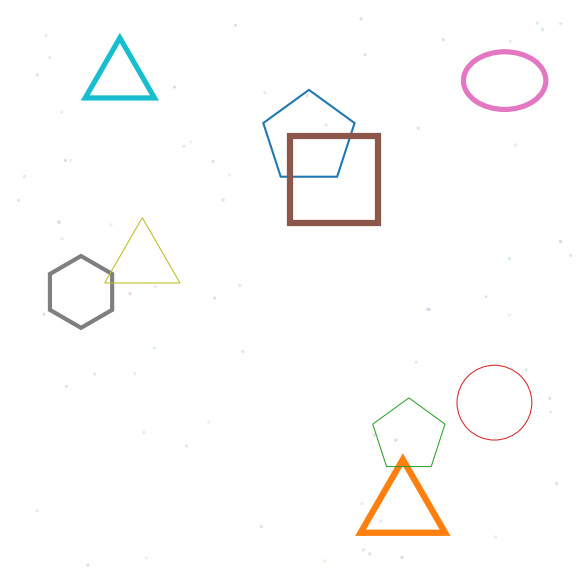[{"shape": "pentagon", "thickness": 1, "radius": 0.42, "center": [0.535, 0.76]}, {"shape": "triangle", "thickness": 3, "radius": 0.42, "center": [0.698, 0.119]}, {"shape": "pentagon", "thickness": 0.5, "radius": 0.33, "center": [0.708, 0.244]}, {"shape": "circle", "thickness": 0.5, "radius": 0.32, "center": [0.856, 0.302]}, {"shape": "square", "thickness": 3, "radius": 0.38, "center": [0.578, 0.688]}, {"shape": "oval", "thickness": 2.5, "radius": 0.36, "center": [0.874, 0.86]}, {"shape": "hexagon", "thickness": 2, "radius": 0.31, "center": [0.14, 0.494]}, {"shape": "triangle", "thickness": 0.5, "radius": 0.38, "center": [0.246, 0.547]}, {"shape": "triangle", "thickness": 2.5, "radius": 0.35, "center": [0.208, 0.864]}]